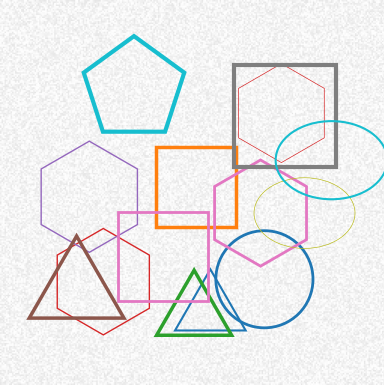[{"shape": "triangle", "thickness": 1.5, "radius": 0.53, "center": [0.546, 0.195]}, {"shape": "circle", "thickness": 2, "radius": 0.63, "center": [0.687, 0.275]}, {"shape": "square", "thickness": 2.5, "radius": 0.52, "center": [0.509, 0.514]}, {"shape": "triangle", "thickness": 2.5, "radius": 0.56, "center": [0.504, 0.185]}, {"shape": "hexagon", "thickness": 0.5, "radius": 0.64, "center": [0.731, 0.706]}, {"shape": "hexagon", "thickness": 1, "radius": 0.69, "center": [0.268, 0.268]}, {"shape": "hexagon", "thickness": 1, "radius": 0.72, "center": [0.232, 0.489]}, {"shape": "triangle", "thickness": 2.5, "radius": 0.71, "center": [0.199, 0.245]}, {"shape": "hexagon", "thickness": 2, "radius": 0.69, "center": [0.677, 0.447]}, {"shape": "square", "thickness": 2, "radius": 0.58, "center": [0.423, 0.333]}, {"shape": "square", "thickness": 3, "radius": 0.66, "center": [0.741, 0.7]}, {"shape": "oval", "thickness": 0.5, "radius": 0.66, "center": [0.791, 0.447]}, {"shape": "pentagon", "thickness": 3, "radius": 0.69, "center": [0.348, 0.769]}, {"shape": "oval", "thickness": 1.5, "radius": 0.72, "center": [0.861, 0.584]}]